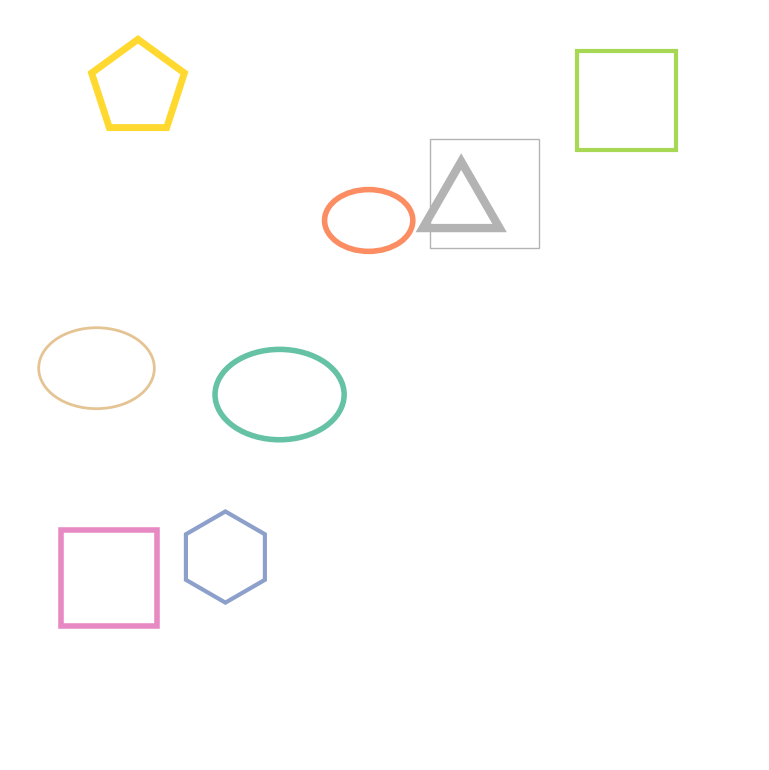[{"shape": "oval", "thickness": 2, "radius": 0.42, "center": [0.363, 0.488]}, {"shape": "oval", "thickness": 2, "radius": 0.29, "center": [0.479, 0.714]}, {"shape": "hexagon", "thickness": 1.5, "radius": 0.3, "center": [0.293, 0.277]}, {"shape": "square", "thickness": 2, "radius": 0.31, "center": [0.142, 0.249]}, {"shape": "square", "thickness": 1.5, "radius": 0.32, "center": [0.813, 0.87]}, {"shape": "pentagon", "thickness": 2.5, "radius": 0.32, "center": [0.179, 0.886]}, {"shape": "oval", "thickness": 1, "radius": 0.38, "center": [0.125, 0.522]}, {"shape": "triangle", "thickness": 3, "radius": 0.29, "center": [0.599, 0.733]}, {"shape": "square", "thickness": 0.5, "radius": 0.35, "center": [0.629, 0.749]}]